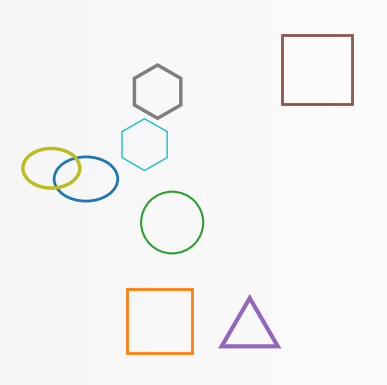[{"shape": "oval", "thickness": 2, "radius": 0.41, "center": [0.222, 0.535]}, {"shape": "square", "thickness": 2, "radius": 0.42, "center": [0.411, 0.166]}, {"shape": "circle", "thickness": 1.5, "radius": 0.4, "center": [0.444, 0.422]}, {"shape": "triangle", "thickness": 3, "radius": 0.42, "center": [0.644, 0.142]}, {"shape": "square", "thickness": 2, "radius": 0.45, "center": [0.818, 0.82]}, {"shape": "hexagon", "thickness": 2.5, "radius": 0.35, "center": [0.407, 0.762]}, {"shape": "oval", "thickness": 2.5, "radius": 0.37, "center": [0.132, 0.563]}, {"shape": "hexagon", "thickness": 1, "radius": 0.34, "center": [0.373, 0.624]}]